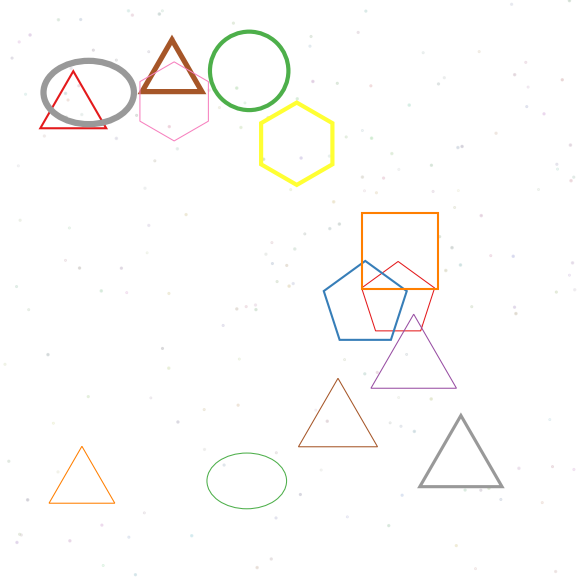[{"shape": "triangle", "thickness": 1, "radius": 0.33, "center": [0.127, 0.81]}, {"shape": "pentagon", "thickness": 0.5, "radius": 0.33, "center": [0.689, 0.48]}, {"shape": "pentagon", "thickness": 1, "radius": 0.38, "center": [0.632, 0.472]}, {"shape": "circle", "thickness": 2, "radius": 0.34, "center": [0.431, 0.876]}, {"shape": "oval", "thickness": 0.5, "radius": 0.34, "center": [0.427, 0.166]}, {"shape": "triangle", "thickness": 0.5, "radius": 0.43, "center": [0.716, 0.37]}, {"shape": "triangle", "thickness": 0.5, "radius": 0.33, "center": [0.142, 0.161]}, {"shape": "square", "thickness": 1, "radius": 0.33, "center": [0.692, 0.565]}, {"shape": "hexagon", "thickness": 2, "radius": 0.36, "center": [0.514, 0.75]}, {"shape": "triangle", "thickness": 0.5, "radius": 0.4, "center": [0.585, 0.265]}, {"shape": "triangle", "thickness": 2.5, "radius": 0.3, "center": [0.298, 0.87]}, {"shape": "hexagon", "thickness": 0.5, "radius": 0.34, "center": [0.302, 0.824]}, {"shape": "triangle", "thickness": 1.5, "radius": 0.41, "center": [0.798, 0.197]}, {"shape": "oval", "thickness": 3, "radius": 0.39, "center": [0.154, 0.839]}]